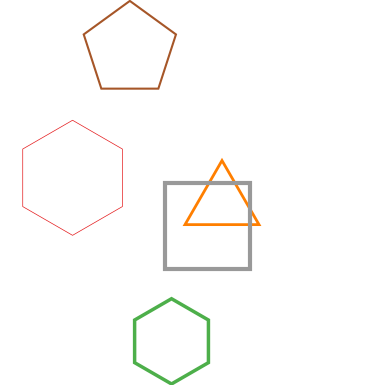[{"shape": "hexagon", "thickness": 0.5, "radius": 0.75, "center": [0.188, 0.538]}, {"shape": "hexagon", "thickness": 2.5, "radius": 0.55, "center": [0.446, 0.113]}, {"shape": "triangle", "thickness": 2, "radius": 0.55, "center": [0.577, 0.472]}, {"shape": "pentagon", "thickness": 1.5, "radius": 0.63, "center": [0.337, 0.872]}, {"shape": "square", "thickness": 3, "radius": 0.56, "center": [0.539, 0.413]}]